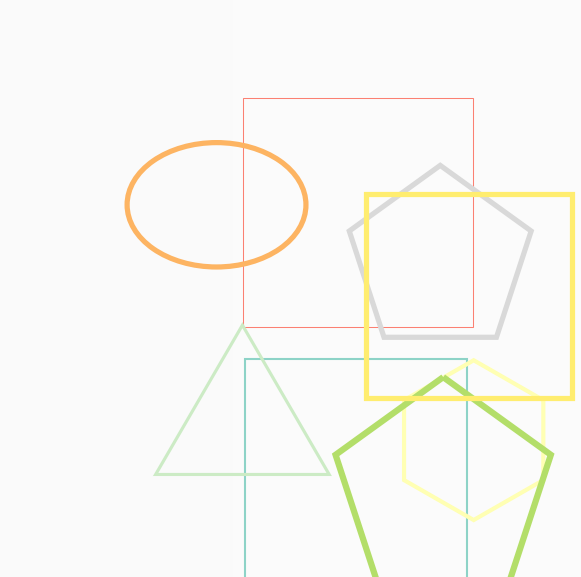[{"shape": "square", "thickness": 1, "radius": 0.96, "center": [0.613, 0.187]}, {"shape": "hexagon", "thickness": 2, "radius": 0.69, "center": [0.815, 0.237]}, {"shape": "square", "thickness": 0.5, "radius": 0.99, "center": [0.616, 0.631]}, {"shape": "oval", "thickness": 2.5, "radius": 0.77, "center": [0.373, 0.645]}, {"shape": "pentagon", "thickness": 3, "radius": 0.97, "center": [0.763, 0.151]}, {"shape": "pentagon", "thickness": 2.5, "radius": 0.82, "center": [0.757, 0.548]}, {"shape": "triangle", "thickness": 1.5, "radius": 0.86, "center": [0.417, 0.264]}, {"shape": "square", "thickness": 2.5, "radius": 0.88, "center": [0.807, 0.486]}]